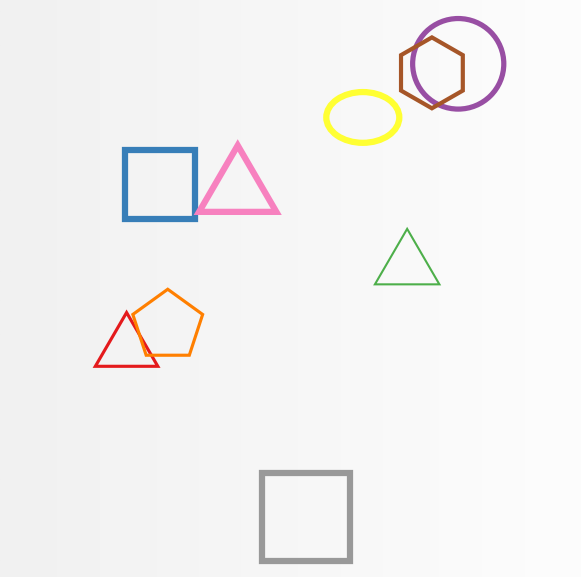[{"shape": "triangle", "thickness": 1.5, "radius": 0.31, "center": [0.218, 0.396]}, {"shape": "square", "thickness": 3, "radius": 0.3, "center": [0.275, 0.68]}, {"shape": "triangle", "thickness": 1, "radius": 0.32, "center": [0.7, 0.539]}, {"shape": "circle", "thickness": 2.5, "radius": 0.39, "center": [0.788, 0.889]}, {"shape": "pentagon", "thickness": 1.5, "radius": 0.32, "center": [0.289, 0.435]}, {"shape": "oval", "thickness": 3, "radius": 0.31, "center": [0.624, 0.796]}, {"shape": "hexagon", "thickness": 2, "radius": 0.31, "center": [0.743, 0.873]}, {"shape": "triangle", "thickness": 3, "radius": 0.38, "center": [0.409, 0.671]}, {"shape": "square", "thickness": 3, "radius": 0.38, "center": [0.526, 0.104]}]